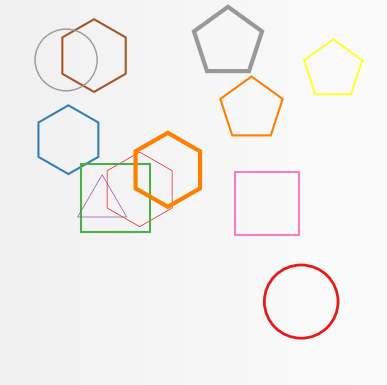[{"shape": "hexagon", "thickness": 0.5, "radius": 0.48, "center": [0.36, 0.508]}, {"shape": "circle", "thickness": 2, "radius": 0.48, "center": [0.777, 0.217]}, {"shape": "hexagon", "thickness": 1.5, "radius": 0.45, "center": [0.176, 0.637]}, {"shape": "square", "thickness": 1.5, "radius": 0.44, "center": [0.298, 0.486]}, {"shape": "triangle", "thickness": 0.5, "radius": 0.37, "center": [0.264, 0.473]}, {"shape": "hexagon", "thickness": 3, "radius": 0.48, "center": [0.433, 0.559]}, {"shape": "pentagon", "thickness": 1.5, "radius": 0.42, "center": [0.649, 0.717]}, {"shape": "pentagon", "thickness": 1.5, "radius": 0.39, "center": [0.86, 0.819]}, {"shape": "hexagon", "thickness": 1.5, "radius": 0.47, "center": [0.243, 0.856]}, {"shape": "square", "thickness": 1.5, "radius": 0.41, "center": [0.688, 0.471]}, {"shape": "circle", "thickness": 1, "radius": 0.4, "center": [0.171, 0.844]}, {"shape": "pentagon", "thickness": 3, "radius": 0.46, "center": [0.588, 0.89]}]